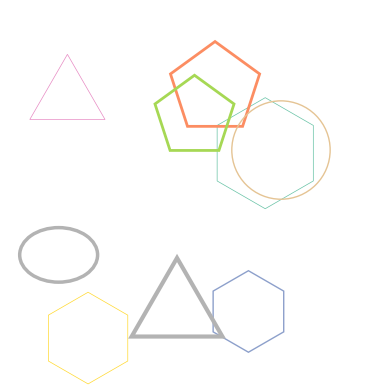[{"shape": "hexagon", "thickness": 0.5, "radius": 0.72, "center": [0.689, 0.602]}, {"shape": "pentagon", "thickness": 2, "radius": 0.61, "center": [0.559, 0.77]}, {"shape": "hexagon", "thickness": 1, "radius": 0.53, "center": [0.645, 0.191]}, {"shape": "triangle", "thickness": 0.5, "radius": 0.56, "center": [0.175, 0.746]}, {"shape": "pentagon", "thickness": 2, "radius": 0.54, "center": [0.505, 0.697]}, {"shape": "hexagon", "thickness": 0.5, "radius": 0.6, "center": [0.229, 0.122]}, {"shape": "circle", "thickness": 1, "radius": 0.64, "center": [0.73, 0.61]}, {"shape": "oval", "thickness": 2.5, "radius": 0.51, "center": [0.152, 0.338]}, {"shape": "triangle", "thickness": 3, "radius": 0.68, "center": [0.46, 0.194]}]